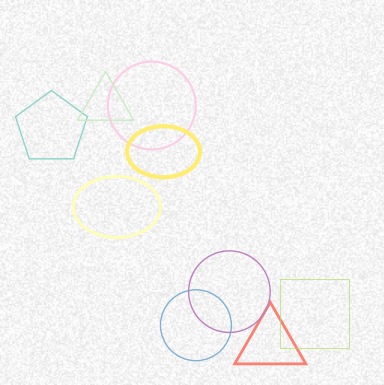[{"shape": "pentagon", "thickness": 1, "radius": 0.49, "center": [0.134, 0.667]}, {"shape": "oval", "thickness": 2, "radius": 0.57, "center": [0.304, 0.463]}, {"shape": "triangle", "thickness": 2, "radius": 0.53, "center": [0.702, 0.108]}, {"shape": "circle", "thickness": 1, "radius": 0.46, "center": [0.509, 0.155]}, {"shape": "square", "thickness": 0.5, "radius": 0.45, "center": [0.817, 0.186]}, {"shape": "circle", "thickness": 1.5, "radius": 0.57, "center": [0.394, 0.726]}, {"shape": "circle", "thickness": 1, "radius": 0.53, "center": [0.596, 0.242]}, {"shape": "triangle", "thickness": 1, "radius": 0.42, "center": [0.274, 0.73]}, {"shape": "oval", "thickness": 3, "radius": 0.47, "center": [0.425, 0.606]}]